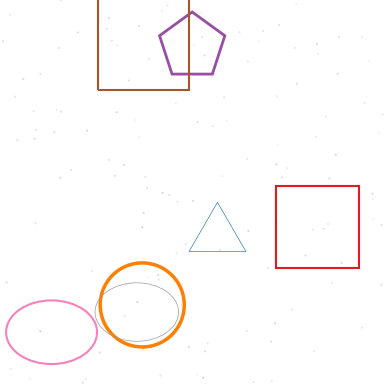[{"shape": "square", "thickness": 1.5, "radius": 0.53, "center": [0.825, 0.409]}, {"shape": "triangle", "thickness": 0.5, "radius": 0.43, "center": [0.565, 0.389]}, {"shape": "pentagon", "thickness": 2, "radius": 0.45, "center": [0.499, 0.88]}, {"shape": "circle", "thickness": 2.5, "radius": 0.55, "center": [0.369, 0.208]}, {"shape": "square", "thickness": 1.5, "radius": 0.59, "center": [0.373, 0.885]}, {"shape": "oval", "thickness": 1.5, "radius": 0.59, "center": [0.134, 0.137]}, {"shape": "oval", "thickness": 0.5, "radius": 0.54, "center": [0.355, 0.189]}]